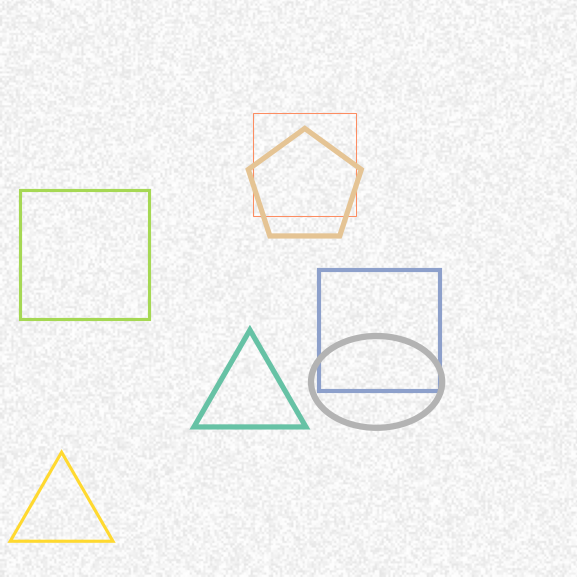[{"shape": "triangle", "thickness": 2.5, "radius": 0.56, "center": [0.433, 0.316]}, {"shape": "square", "thickness": 0.5, "radius": 0.45, "center": [0.527, 0.715]}, {"shape": "square", "thickness": 2, "radius": 0.52, "center": [0.657, 0.427]}, {"shape": "square", "thickness": 1.5, "radius": 0.56, "center": [0.146, 0.559]}, {"shape": "triangle", "thickness": 1.5, "radius": 0.51, "center": [0.107, 0.113]}, {"shape": "pentagon", "thickness": 2.5, "radius": 0.51, "center": [0.528, 0.674]}, {"shape": "oval", "thickness": 3, "radius": 0.57, "center": [0.652, 0.338]}]